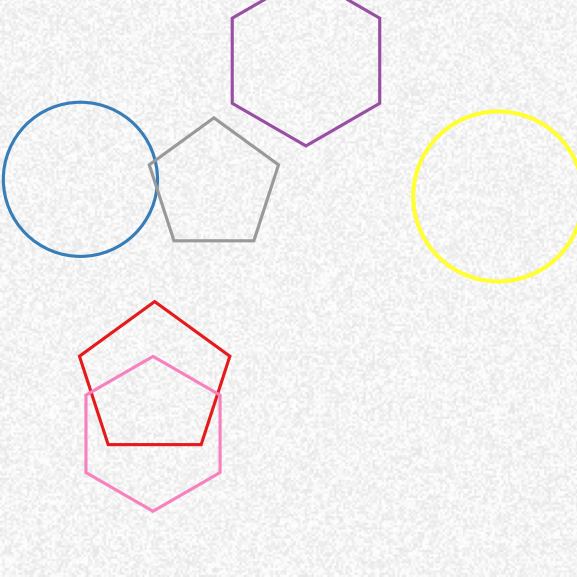[{"shape": "pentagon", "thickness": 1.5, "radius": 0.68, "center": [0.268, 0.34]}, {"shape": "circle", "thickness": 1.5, "radius": 0.67, "center": [0.139, 0.689]}, {"shape": "hexagon", "thickness": 1.5, "radius": 0.74, "center": [0.53, 0.894]}, {"shape": "circle", "thickness": 2, "radius": 0.74, "center": [0.863, 0.659]}, {"shape": "hexagon", "thickness": 1.5, "radius": 0.67, "center": [0.265, 0.248]}, {"shape": "pentagon", "thickness": 1.5, "radius": 0.59, "center": [0.37, 0.677]}]